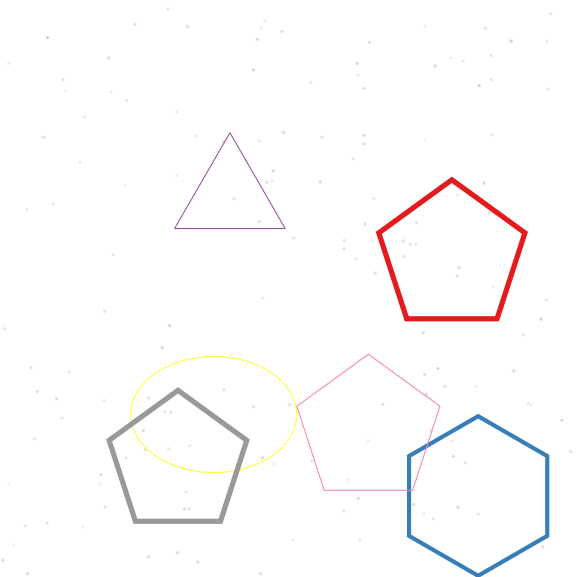[{"shape": "pentagon", "thickness": 2.5, "radius": 0.67, "center": [0.782, 0.555]}, {"shape": "hexagon", "thickness": 2, "radius": 0.69, "center": [0.828, 0.14]}, {"shape": "triangle", "thickness": 0.5, "radius": 0.55, "center": [0.398, 0.659]}, {"shape": "oval", "thickness": 0.5, "radius": 0.72, "center": [0.37, 0.281]}, {"shape": "pentagon", "thickness": 0.5, "radius": 0.65, "center": [0.638, 0.255]}, {"shape": "pentagon", "thickness": 2.5, "radius": 0.63, "center": [0.308, 0.198]}]